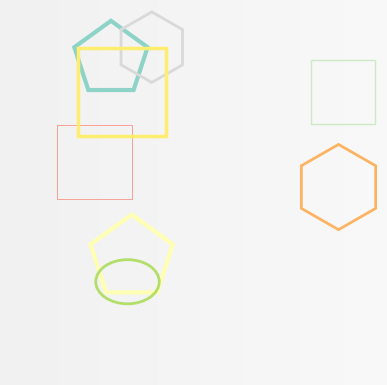[{"shape": "pentagon", "thickness": 3, "radius": 0.5, "center": [0.286, 0.847]}, {"shape": "pentagon", "thickness": 3, "radius": 0.56, "center": [0.34, 0.331]}, {"shape": "square", "thickness": 0.5, "radius": 0.48, "center": [0.244, 0.579]}, {"shape": "hexagon", "thickness": 2, "radius": 0.55, "center": [0.874, 0.514]}, {"shape": "oval", "thickness": 2, "radius": 0.41, "center": [0.329, 0.268]}, {"shape": "hexagon", "thickness": 2, "radius": 0.46, "center": [0.392, 0.877]}, {"shape": "square", "thickness": 1, "radius": 0.42, "center": [0.885, 0.76]}, {"shape": "square", "thickness": 2.5, "radius": 0.57, "center": [0.315, 0.761]}]